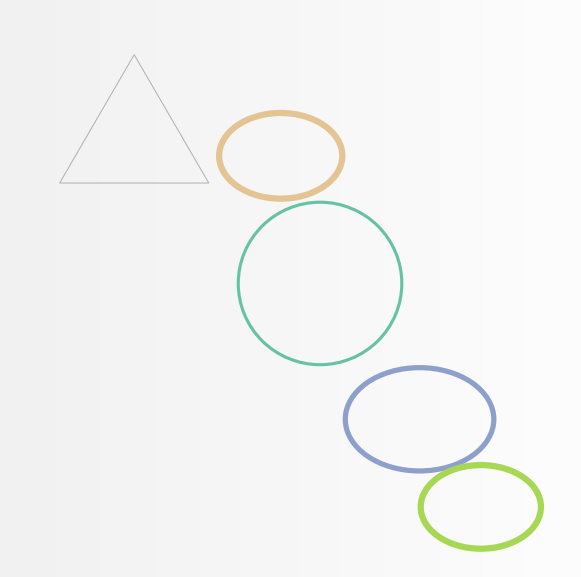[{"shape": "circle", "thickness": 1.5, "radius": 0.7, "center": [0.551, 0.508]}, {"shape": "oval", "thickness": 2.5, "radius": 0.64, "center": [0.722, 0.273]}, {"shape": "oval", "thickness": 3, "radius": 0.52, "center": [0.827, 0.121]}, {"shape": "oval", "thickness": 3, "radius": 0.53, "center": [0.483, 0.729]}, {"shape": "triangle", "thickness": 0.5, "radius": 0.74, "center": [0.231, 0.756]}]